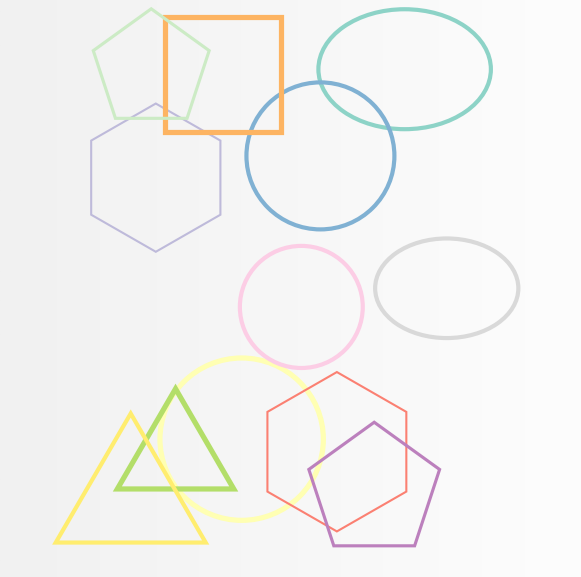[{"shape": "oval", "thickness": 2, "radius": 0.74, "center": [0.696, 0.879]}, {"shape": "circle", "thickness": 2.5, "radius": 0.7, "center": [0.416, 0.239]}, {"shape": "hexagon", "thickness": 1, "radius": 0.64, "center": [0.268, 0.691]}, {"shape": "hexagon", "thickness": 1, "radius": 0.69, "center": [0.58, 0.217]}, {"shape": "circle", "thickness": 2, "radius": 0.64, "center": [0.551, 0.729]}, {"shape": "square", "thickness": 2.5, "radius": 0.5, "center": [0.383, 0.87]}, {"shape": "triangle", "thickness": 2.5, "radius": 0.58, "center": [0.302, 0.21]}, {"shape": "circle", "thickness": 2, "radius": 0.53, "center": [0.518, 0.468]}, {"shape": "oval", "thickness": 2, "radius": 0.62, "center": [0.769, 0.5]}, {"shape": "pentagon", "thickness": 1.5, "radius": 0.59, "center": [0.644, 0.15]}, {"shape": "pentagon", "thickness": 1.5, "radius": 0.52, "center": [0.26, 0.879]}, {"shape": "triangle", "thickness": 2, "radius": 0.74, "center": [0.225, 0.134]}]